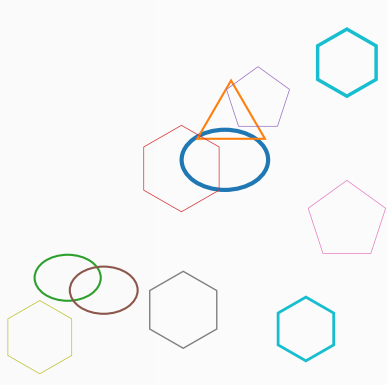[{"shape": "oval", "thickness": 3, "radius": 0.56, "center": [0.58, 0.585]}, {"shape": "triangle", "thickness": 1.5, "radius": 0.5, "center": [0.596, 0.69]}, {"shape": "oval", "thickness": 1.5, "radius": 0.43, "center": [0.175, 0.279]}, {"shape": "hexagon", "thickness": 0.5, "radius": 0.56, "center": [0.468, 0.562]}, {"shape": "pentagon", "thickness": 0.5, "radius": 0.43, "center": [0.666, 0.741]}, {"shape": "oval", "thickness": 1.5, "radius": 0.44, "center": [0.268, 0.246]}, {"shape": "pentagon", "thickness": 0.5, "radius": 0.53, "center": [0.895, 0.427]}, {"shape": "hexagon", "thickness": 1, "radius": 0.5, "center": [0.473, 0.195]}, {"shape": "hexagon", "thickness": 0.5, "radius": 0.48, "center": [0.103, 0.124]}, {"shape": "hexagon", "thickness": 2, "radius": 0.41, "center": [0.789, 0.146]}, {"shape": "hexagon", "thickness": 2.5, "radius": 0.44, "center": [0.895, 0.837]}]